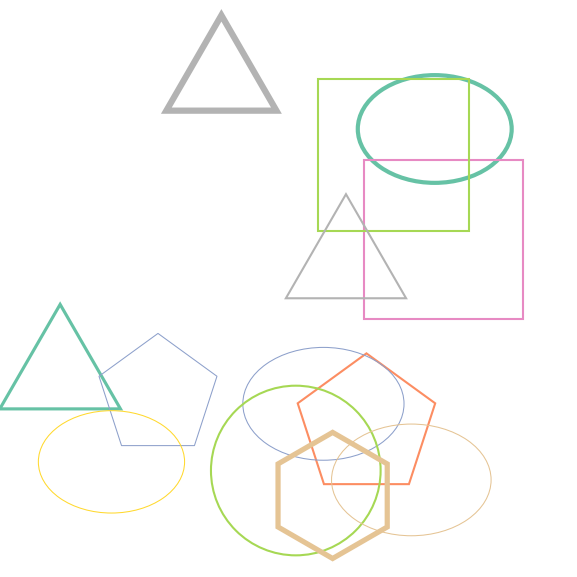[{"shape": "triangle", "thickness": 1.5, "radius": 0.6, "center": [0.104, 0.351]}, {"shape": "oval", "thickness": 2, "radius": 0.67, "center": [0.753, 0.776]}, {"shape": "pentagon", "thickness": 1, "radius": 0.63, "center": [0.635, 0.262]}, {"shape": "oval", "thickness": 0.5, "radius": 0.7, "center": [0.56, 0.3]}, {"shape": "pentagon", "thickness": 0.5, "radius": 0.54, "center": [0.274, 0.314]}, {"shape": "square", "thickness": 1, "radius": 0.69, "center": [0.768, 0.585]}, {"shape": "square", "thickness": 1, "radius": 0.66, "center": [0.681, 0.731]}, {"shape": "circle", "thickness": 1, "radius": 0.73, "center": [0.512, 0.184]}, {"shape": "oval", "thickness": 0.5, "radius": 0.63, "center": [0.193, 0.199]}, {"shape": "hexagon", "thickness": 2.5, "radius": 0.55, "center": [0.576, 0.141]}, {"shape": "oval", "thickness": 0.5, "radius": 0.69, "center": [0.712, 0.168]}, {"shape": "triangle", "thickness": 1, "radius": 0.6, "center": [0.599, 0.543]}, {"shape": "triangle", "thickness": 3, "radius": 0.55, "center": [0.383, 0.863]}]